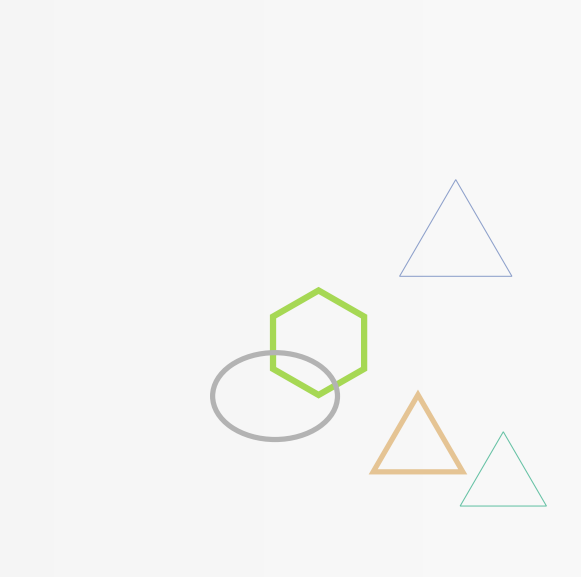[{"shape": "triangle", "thickness": 0.5, "radius": 0.43, "center": [0.866, 0.166]}, {"shape": "triangle", "thickness": 0.5, "radius": 0.56, "center": [0.784, 0.576]}, {"shape": "hexagon", "thickness": 3, "radius": 0.45, "center": [0.548, 0.406]}, {"shape": "triangle", "thickness": 2.5, "radius": 0.44, "center": [0.719, 0.227]}, {"shape": "oval", "thickness": 2.5, "radius": 0.54, "center": [0.473, 0.313]}]